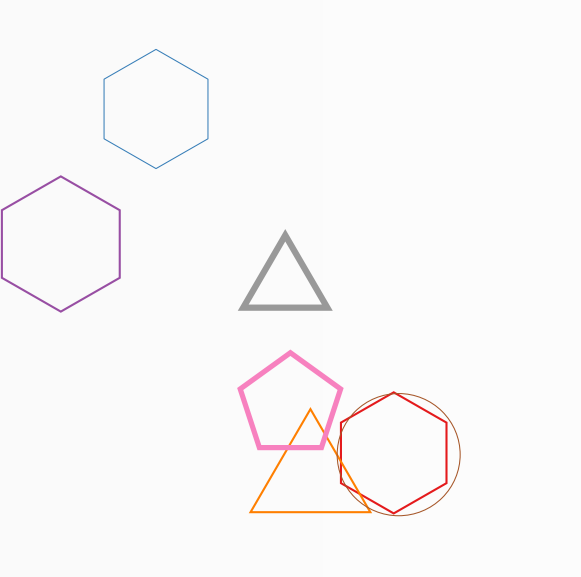[{"shape": "hexagon", "thickness": 1, "radius": 0.52, "center": [0.677, 0.215]}, {"shape": "hexagon", "thickness": 0.5, "radius": 0.52, "center": [0.268, 0.81]}, {"shape": "hexagon", "thickness": 1, "radius": 0.59, "center": [0.105, 0.577]}, {"shape": "triangle", "thickness": 1, "radius": 0.59, "center": [0.534, 0.172]}, {"shape": "circle", "thickness": 0.5, "radius": 0.53, "center": [0.686, 0.212]}, {"shape": "pentagon", "thickness": 2.5, "radius": 0.45, "center": [0.5, 0.298]}, {"shape": "triangle", "thickness": 3, "radius": 0.42, "center": [0.491, 0.508]}]